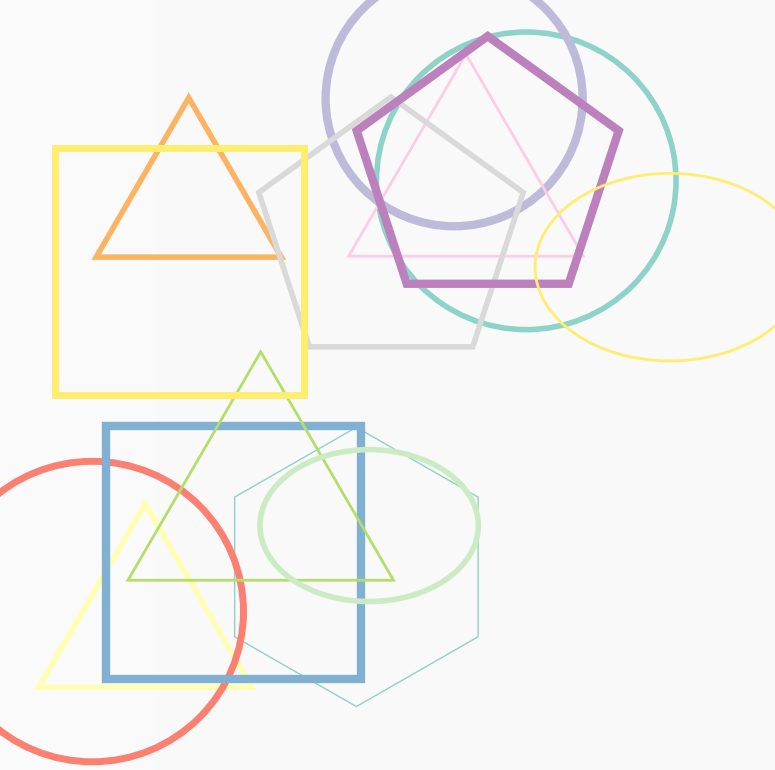[{"shape": "circle", "thickness": 2, "radius": 0.97, "center": [0.679, 0.765]}, {"shape": "hexagon", "thickness": 0.5, "radius": 0.91, "center": [0.46, 0.264]}, {"shape": "triangle", "thickness": 2, "radius": 0.79, "center": [0.187, 0.187]}, {"shape": "circle", "thickness": 3, "radius": 0.83, "center": [0.586, 0.872]}, {"shape": "circle", "thickness": 2.5, "radius": 0.98, "center": [0.119, 0.206]}, {"shape": "square", "thickness": 3, "radius": 0.82, "center": [0.301, 0.283]}, {"shape": "triangle", "thickness": 2, "radius": 0.69, "center": [0.244, 0.735]}, {"shape": "triangle", "thickness": 1, "radius": 0.99, "center": [0.336, 0.345]}, {"shape": "triangle", "thickness": 1, "radius": 0.87, "center": [0.601, 0.755]}, {"shape": "pentagon", "thickness": 2, "radius": 0.9, "center": [0.505, 0.695]}, {"shape": "pentagon", "thickness": 3, "radius": 0.89, "center": [0.629, 0.775]}, {"shape": "oval", "thickness": 2, "radius": 0.7, "center": [0.476, 0.317]}, {"shape": "oval", "thickness": 1, "radius": 0.87, "center": [0.864, 0.653]}, {"shape": "square", "thickness": 2.5, "radius": 0.8, "center": [0.232, 0.648]}]